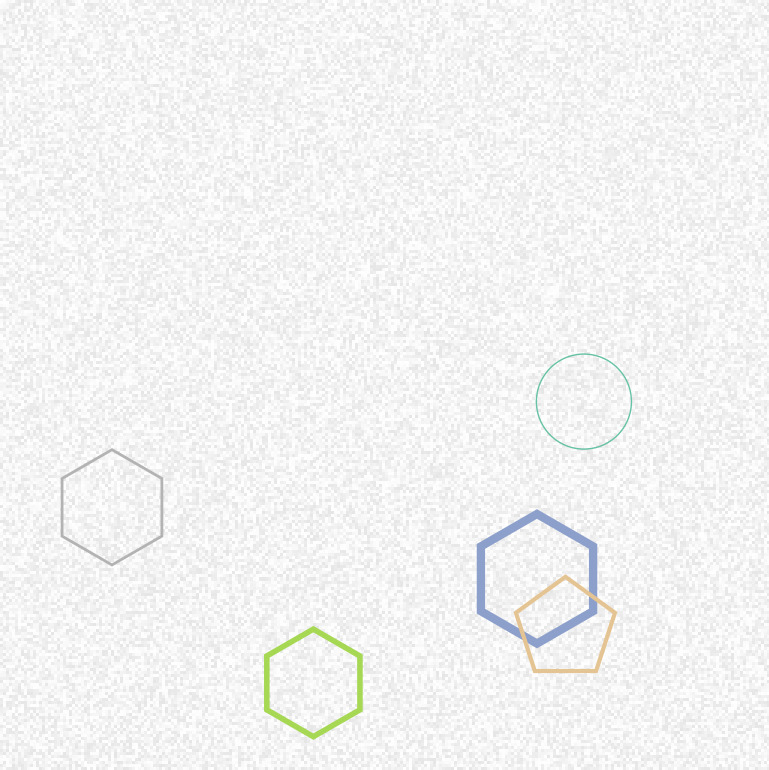[{"shape": "circle", "thickness": 0.5, "radius": 0.31, "center": [0.758, 0.478]}, {"shape": "hexagon", "thickness": 3, "radius": 0.42, "center": [0.697, 0.248]}, {"shape": "hexagon", "thickness": 2, "radius": 0.35, "center": [0.407, 0.113]}, {"shape": "pentagon", "thickness": 1.5, "radius": 0.34, "center": [0.734, 0.183]}, {"shape": "hexagon", "thickness": 1, "radius": 0.37, "center": [0.145, 0.341]}]